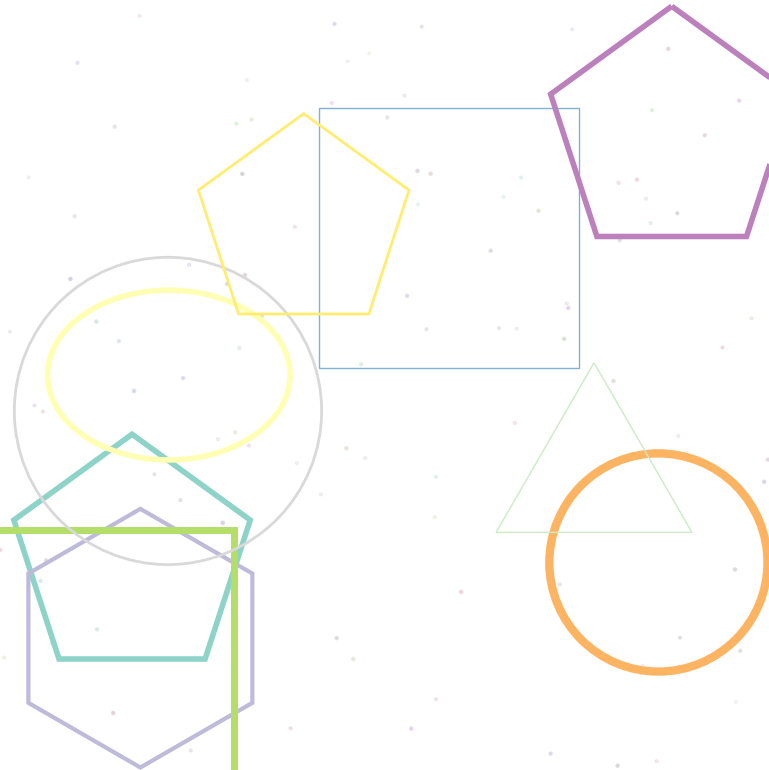[{"shape": "pentagon", "thickness": 2, "radius": 0.81, "center": [0.171, 0.275]}, {"shape": "oval", "thickness": 2, "radius": 0.79, "center": [0.219, 0.513]}, {"shape": "hexagon", "thickness": 1.5, "radius": 0.84, "center": [0.182, 0.171]}, {"shape": "square", "thickness": 0.5, "radius": 0.85, "center": [0.583, 0.691]}, {"shape": "circle", "thickness": 3, "radius": 0.71, "center": [0.855, 0.269]}, {"shape": "square", "thickness": 2.5, "radius": 0.98, "center": [0.109, 0.117]}, {"shape": "circle", "thickness": 1, "radius": 1.0, "center": [0.218, 0.466]}, {"shape": "pentagon", "thickness": 2, "radius": 0.83, "center": [0.872, 0.827]}, {"shape": "triangle", "thickness": 0.5, "radius": 0.73, "center": [0.771, 0.382]}, {"shape": "pentagon", "thickness": 1, "radius": 0.72, "center": [0.394, 0.709]}]